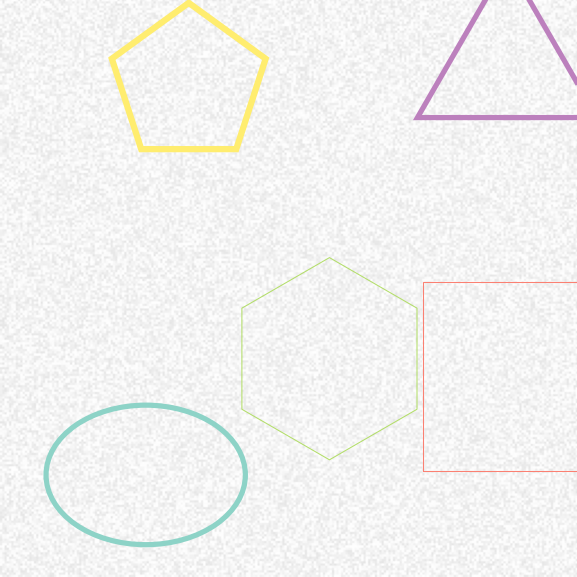[{"shape": "oval", "thickness": 2.5, "radius": 0.86, "center": [0.252, 0.177]}, {"shape": "square", "thickness": 0.5, "radius": 0.82, "center": [0.896, 0.348]}, {"shape": "hexagon", "thickness": 0.5, "radius": 0.88, "center": [0.57, 0.378]}, {"shape": "triangle", "thickness": 2.5, "radius": 0.9, "center": [0.878, 0.885]}, {"shape": "pentagon", "thickness": 3, "radius": 0.7, "center": [0.327, 0.854]}]